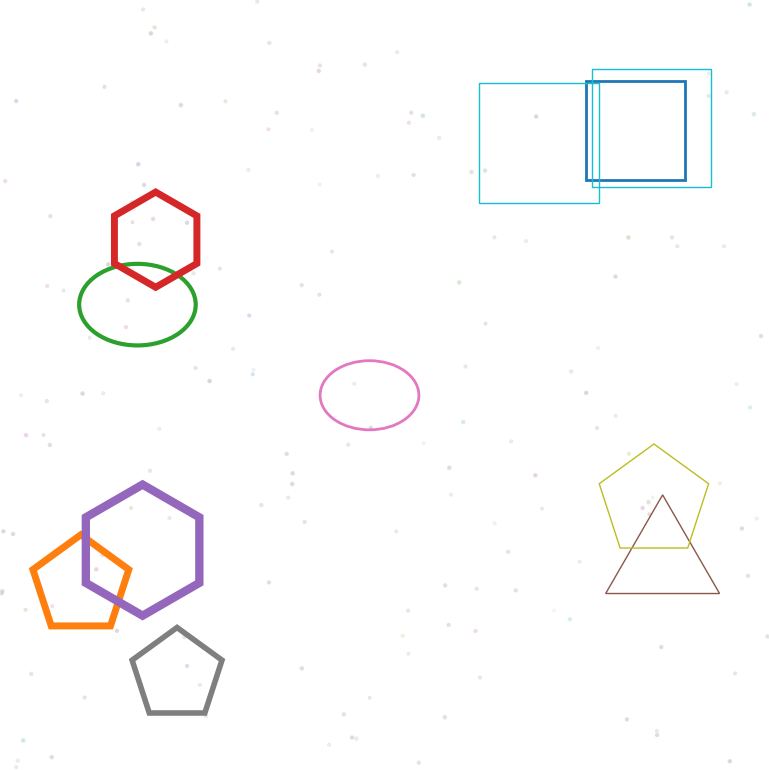[{"shape": "square", "thickness": 1, "radius": 0.32, "center": [0.825, 0.83]}, {"shape": "pentagon", "thickness": 2.5, "radius": 0.33, "center": [0.105, 0.24]}, {"shape": "oval", "thickness": 1.5, "radius": 0.38, "center": [0.178, 0.604]}, {"shape": "hexagon", "thickness": 2.5, "radius": 0.31, "center": [0.202, 0.689]}, {"shape": "hexagon", "thickness": 3, "radius": 0.43, "center": [0.185, 0.286]}, {"shape": "triangle", "thickness": 0.5, "radius": 0.43, "center": [0.861, 0.272]}, {"shape": "oval", "thickness": 1, "radius": 0.32, "center": [0.48, 0.487]}, {"shape": "pentagon", "thickness": 2, "radius": 0.31, "center": [0.23, 0.124]}, {"shape": "pentagon", "thickness": 0.5, "radius": 0.37, "center": [0.849, 0.349]}, {"shape": "square", "thickness": 0.5, "radius": 0.39, "center": [0.846, 0.834]}, {"shape": "square", "thickness": 0.5, "radius": 0.39, "center": [0.7, 0.815]}]